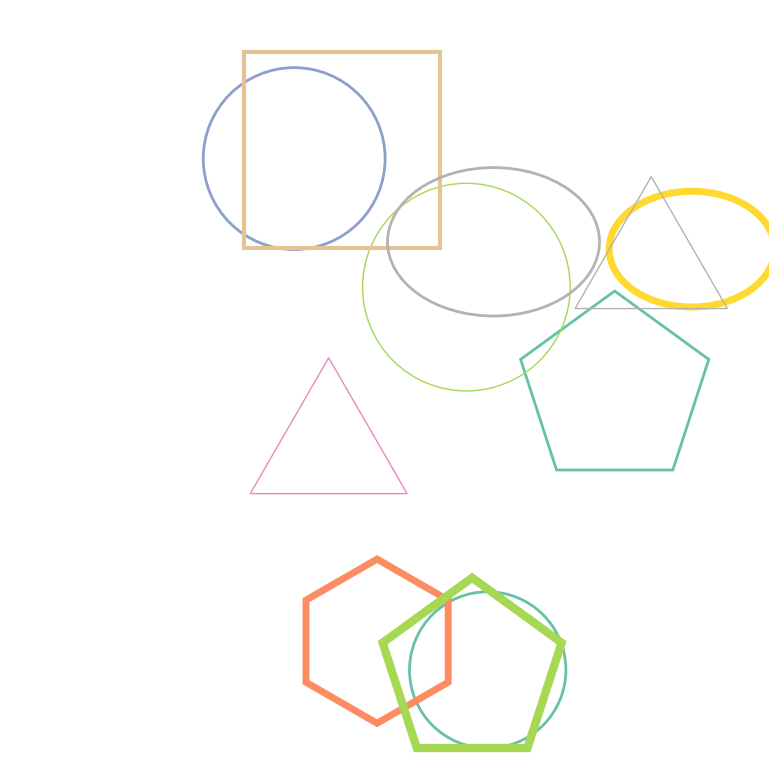[{"shape": "pentagon", "thickness": 1, "radius": 0.64, "center": [0.798, 0.494]}, {"shape": "circle", "thickness": 1, "radius": 0.51, "center": [0.633, 0.13]}, {"shape": "hexagon", "thickness": 2.5, "radius": 0.53, "center": [0.49, 0.167]}, {"shape": "circle", "thickness": 1, "radius": 0.59, "center": [0.382, 0.794]}, {"shape": "triangle", "thickness": 0.5, "radius": 0.59, "center": [0.427, 0.418]}, {"shape": "circle", "thickness": 0.5, "radius": 0.67, "center": [0.606, 0.627]}, {"shape": "pentagon", "thickness": 3, "radius": 0.61, "center": [0.613, 0.127]}, {"shape": "oval", "thickness": 2.5, "radius": 0.54, "center": [0.899, 0.676]}, {"shape": "square", "thickness": 1.5, "radius": 0.64, "center": [0.444, 0.805]}, {"shape": "triangle", "thickness": 0.5, "radius": 0.57, "center": [0.846, 0.656]}, {"shape": "oval", "thickness": 1, "radius": 0.69, "center": [0.641, 0.686]}]